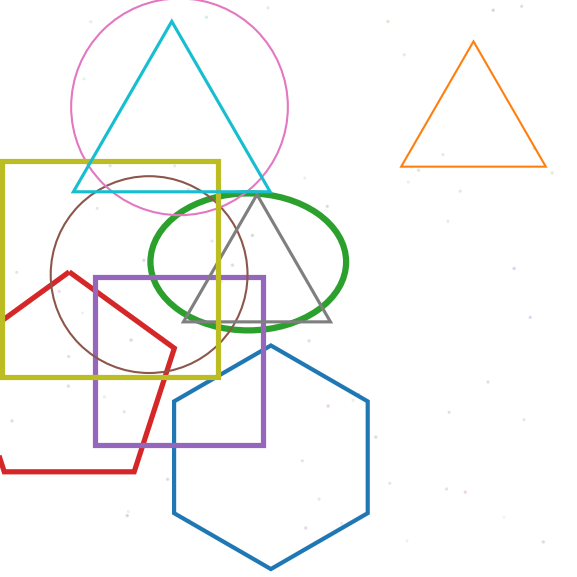[{"shape": "hexagon", "thickness": 2, "radius": 0.97, "center": [0.469, 0.207]}, {"shape": "triangle", "thickness": 1, "radius": 0.72, "center": [0.82, 0.783]}, {"shape": "oval", "thickness": 3, "radius": 0.85, "center": [0.43, 0.546]}, {"shape": "pentagon", "thickness": 2.5, "radius": 0.96, "center": [0.12, 0.337]}, {"shape": "square", "thickness": 2.5, "radius": 0.73, "center": [0.31, 0.374]}, {"shape": "circle", "thickness": 1, "radius": 0.85, "center": [0.258, 0.524]}, {"shape": "circle", "thickness": 1, "radius": 0.94, "center": [0.311, 0.814]}, {"shape": "triangle", "thickness": 1.5, "radius": 0.73, "center": [0.445, 0.515]}, {"shape": "square", "thickness": 2.5, "radius": 0.93, "center": [0.191, 0.534]}, {"shape": "triangle", "thickness": 1.5, "radius": 0.98, "center": [0.297, 0.765]}]